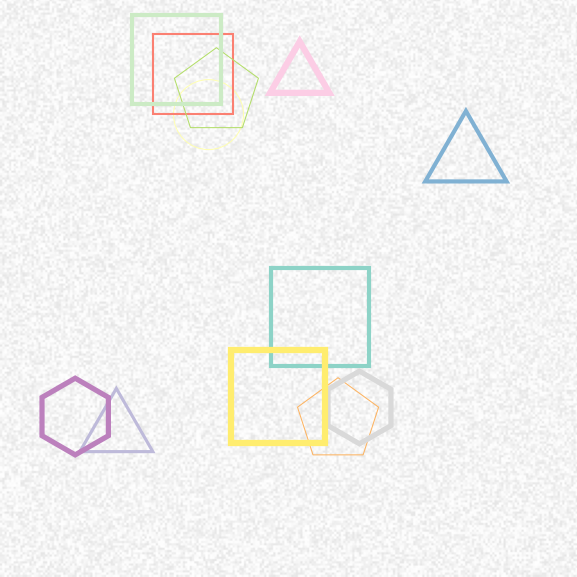[{"shape": "square", "thickness": 2, "radius": 0.42, "center": [0.554, 0.45]}, {"shape": "circle", "thickness": 0.5, "radius": 0.3, "center": [0.361, 0.801]}, {"shape": "triangle", "thickness": 1.5, "radius": 0.36, "center": [0.201, 0.254]}, {"shape": "square", "thickness": 1, "radius": 0.34, "center": [0.334, 0.871]}, {"shape": "triangle", "thickness": 2, "radius": 0.41, "center": [0.807, 0.726]}, {"shape": "pentagon", "thickness": 0.5, "radius": 0.37, "center": [0.585, 0.271]}, {"shape": "pentagon", "thickness": 0.5, "radius": 0.38, "center": [0.375, 0.84]}, {"shape": "triangle", "thickness": 3, "radius": 0.3, "center": [0.519, 0.868]}, {"shape": "hexagon", "thickness": 2.5, "radius": 0.31, "center": [0.623, 0.294]}, {"shape": "hexagon", "thickness": 2.5, "radius": 0.33, "center": [0.13, 0.278]}, {"shape": "square", "thickness": 2, "radius": 0.39, "center": [0.305, 0.897]}, {"shape": "square", "thickness": 3, "radius": 0.4, "center": [0.481, 0.313]}]